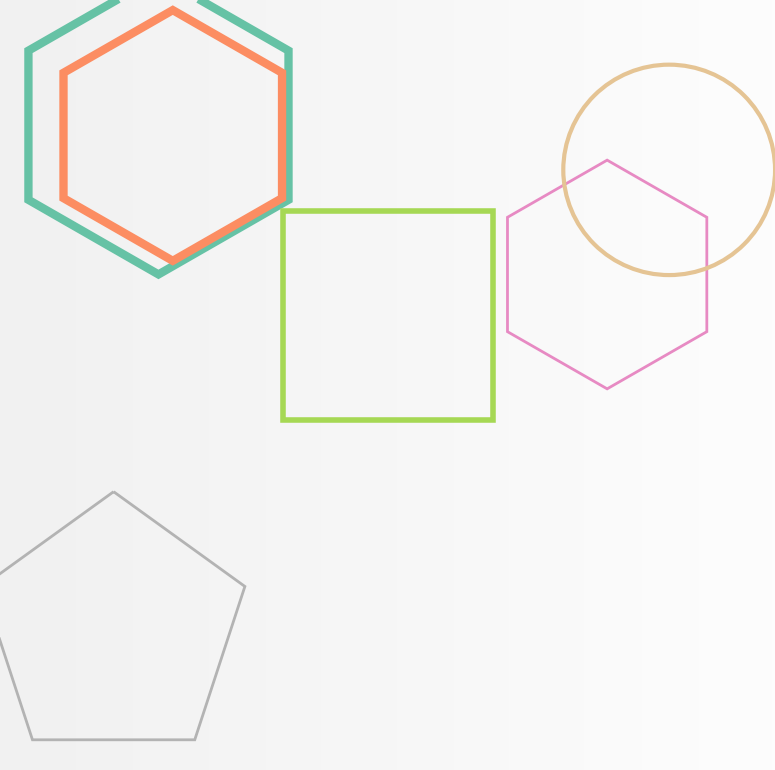[{"shape": "hexagon", "thickness": 3, "radius": 0.97, "center": [0.204, 0.837]}, {"shape": "hexagon", "thickness": 3, "radius": 0.81, "center": [0.223, 0.824]}, {"shape": "hexagon", "thickness": 1, "radius": 0.74, "center": [0.783, 0.644]}, {"shape": "square", "thickness": 2, "radius": 0.68, "center": [0.501, 0.59]}, {"shape": "circle", "thickness": 1.5, "radius": 0.68, "center": [0.863, 0.779]}, {"shape": "pentagon", "thickness": 1, "radius": 0.89, "center": [0.147, 0.183]}]